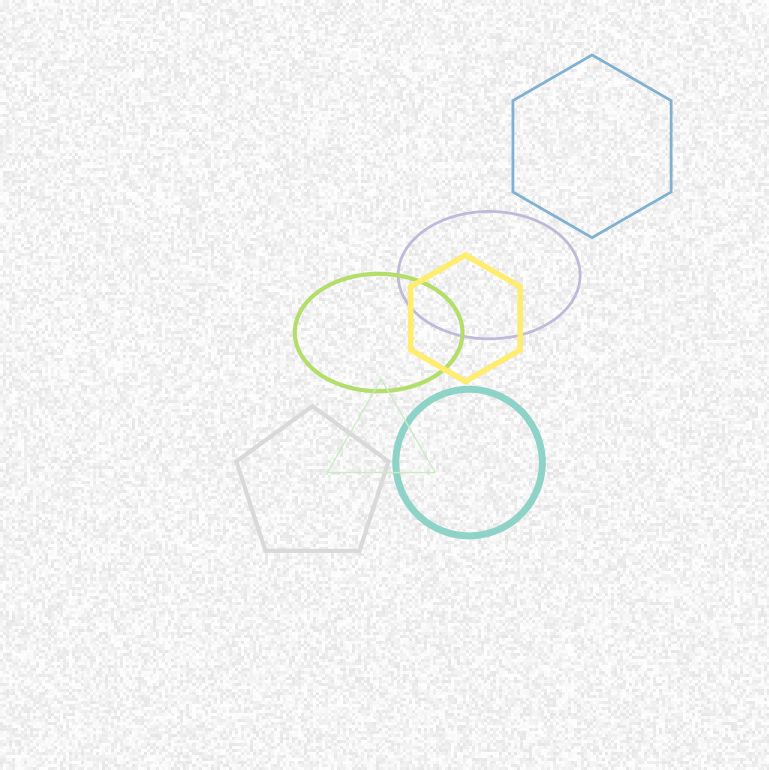[{"shape": "circle", "thickness": 2.5, "radius": 0.48, "center": [0.609, 0.399]}, {"shape": "oval", "thickness": 1, "radius": 0.59, "center": [0.635, 0.643]}, {"shape": "hexagon", "thickness": 1, "radius": 0.59, "center": [0.769, 0.81]}, {"shape": "oval", "thickness": 1.5, "radius": 0.54, "center": [0.492, 0.568]}, {"shape": "pentagon", "thickness": 1.5, "radius": 0.52, "center": [0.406, 0.369]}, {"shape": "triangle", "thickness": 0.5, "radius": 0.41, "center": [0.495, 0.427]}, {"shape": "hexagon", "thickness": 2, "radius": 0.41, "center": [0.604, 0.587]}]